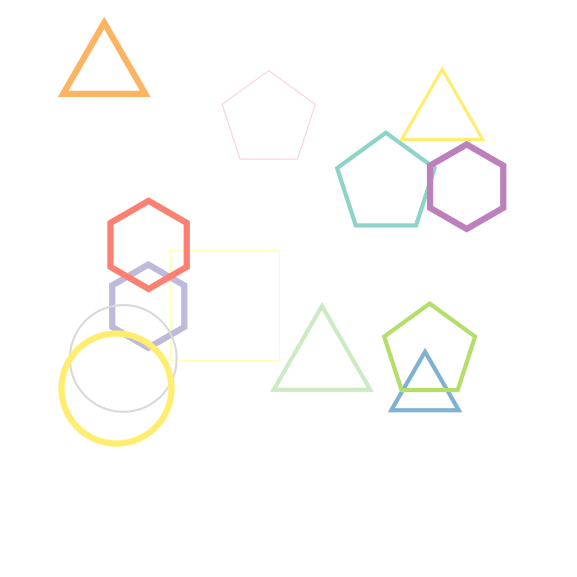[{"shape": "pentagon", "thickness": 2, "radius": 0.44, "center": [0.668, 0.681]}, {"shape": "square", "thickness": 0.5, "radius": 0.47, "center": [0.389, 0.471]}, {"shape": "hexagon", "thickness": 3, "radius": 0.36, "center": [0.257, 0.469]}, {"shape": "hexagon", "thickness": 3, "radius": 0.38, "center": [0.257, 0.575]}, {"shape": "triangle", "thickness": 2, "radius": 0.34, "center": [0.736, 0.322]}, {"shape": "triangle", "thickness": 3, "radius": 0.41, "center": [0.18, 0.878]}, {"shape": "pentagon", "thickness": 2, "radius": 0.41, "center": [0.744, 0.391]}, {"shape": "pentagon", "thickness": 0.5, "radius": 0.42, "center": [0.465, 0.792]}, {"shape": "circle", "thickness": 1, "radius": 0.46, "center": [0.213, 0.378]}, {"shape": "hexagon", "thickness": 3, "radius": 0.37, "center": [0.808, 0.676]}, {"shape": "triangle", "thickness": 2, "radius": 0.48, "center": [0.558, 0.372]}, {"shape": "circle", "thickness": 3, "radius": 0.48, "center": [0.202, 0.326]}, {"shape": "triangle", "thickness": 1.5, "radius": 0.41, "center": [0.766, 0.798]}]